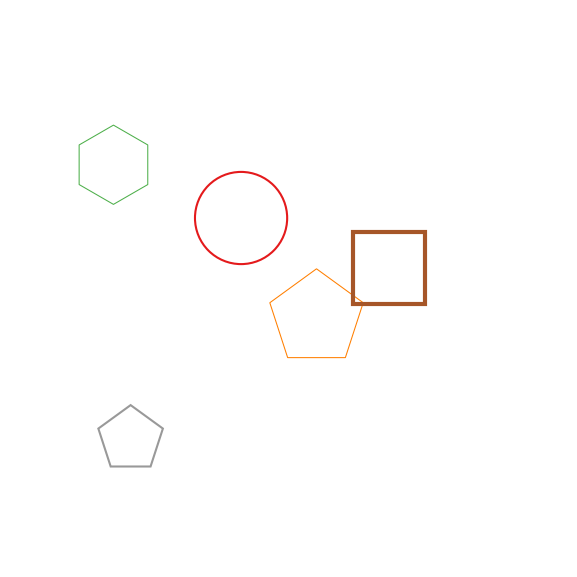[{"shape": "circle", "thickness": 1, "radius": 0.4, "center": [0.417, 0.622]}, {"shape": "hexagon", "thickness": 0.5, "radius": 0.34, "center": [0.196, 0.714]}, {"shape": "pentagon", "thickness": 0.5, "radius": 0.43, "center": [0.548, 0.449]}, {"shape": "square", "thickness": 2, "radius": 0.32, "center": [0.674, 0.535]}, {"shape": "pentagon", "thickness": 1, "radius": 0.29, "center": [0.226, 0.239]}]